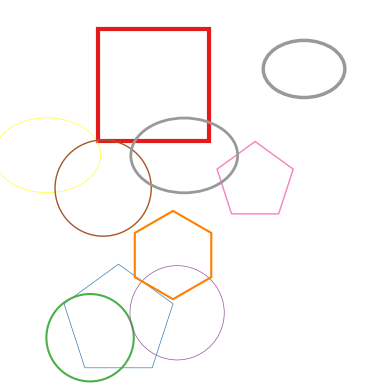[{"shape": "square", "thickness": 3, "radius": 0.73, "center": [0.399, 0.78]}, {"shape": "pentagon", "thickness": 0.5, "radius": 0.74, "center": [0.308, 0.165]}, {"shape": "circle", "thickness": 1.5, "radius": 0.57, "center": [0.234, 0.123]}, {"shape": "circle", "thickness": 0.5, "radius": 0.61, "center": [0.46, 0.188]}, {"shape": "hexagon", "thickness": 1.5, "radius": 0.57, "center": [0.449, 0.338]}, {"shape": "oval", "thickness": 0.5, "radius": 0.7, "center": [0.123, 0.597]}, {"shape": "circle", "thickness": 1, "radius": 0.62, "center": [0.268, 0.512]}, {"shape": "pentagon", "thickness": 1, "radius": 0.52, "center": [0.663, 0.529]}, {"shape": "oval", "thickness": 2, "radius": 0.69, "center": [0.478, 0.596]}, {"shape": "oval", "thickness": 2.5, "radius": 0.53, "center": [0.79, 0.821]}]